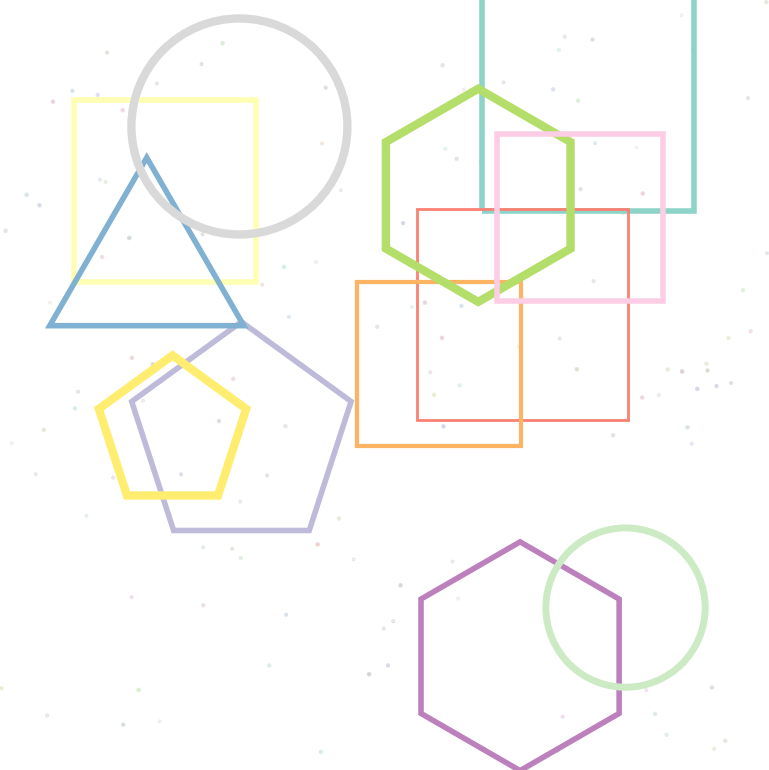[{"shape": "square", "thickness": 2, "radius": 0.69, "center": [0.764, 0.864]}, {"shape": "square", "thickness": 2, "radius": 0.59, "center": [0.214, 0.752]}, {"shape": "pentagon", "thickness": 2, "radius": 0.75, "center": [0.314, 0.432]}, {"shape": "square", "thickness": 1, "radius": 0.69, "center": [0.678, 0.592]}, {"shape": "triangle", "thickness": 2, "radius": 0.73, "center": [0.191, 0.65]}, {"shape": "square", "thickness": 1.5, "radius": 0.53, "center": [0.57, 0.527]}, {"shape": "hexagon", "thickness": 3, "radius": 0.69, "center": [0.621, 0.746]}, {"shape": "square", "thickness": 2, "radius": 0.54, "center": [0.754, 0.718]}, {"shape": "circle", "thickness": 3, "radius": 0.7, "center": [0.311, 0.836]}, {"shape": "hexagon", "thickness": 2, "radius": 0.74, "center": [0.675, 0.148]}, {"shape": "circle", "thickness": 2.5, "radius": 0.52, "center": [0.812, 0.211]}, {"shape": "pentagon", "thickness": 3, "radius": 0.5, "center": [0.224, 0.438]}]